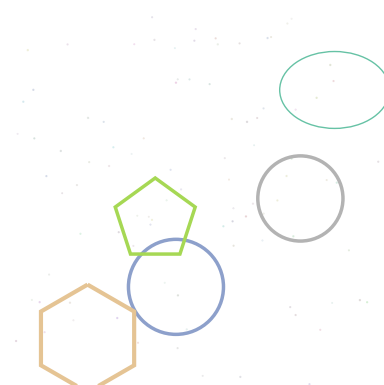[{"shape": "oval", "thickness": 1, "radius": 0.71, "center": [0.869, 0.766]}, {"shape": "circle", "thickness": 2.5, "radius": 0.62, "center": [0.457, 0.255]}, {"shape": "pentagon", "thickness": 2.5, "radius": 0.55, "center": [0.403, 0.428]}, {"shape": "hexagon", "thickness": 3, "radius": 0.7, "center": [0.227, 0.121]}, {"shape": "circle", "thickness": 2.5, "radius": 0.55, "center": [0.78, 0.484]}]